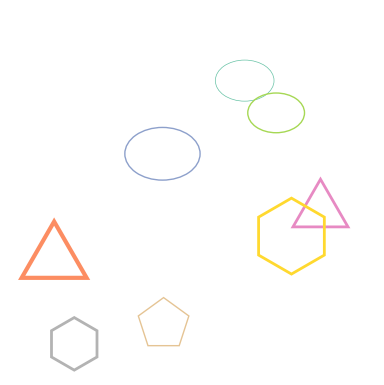[{"shape": "oval", "thickness": 0.5, "radius": 0.38, "center": [0.636, 0.791]}, {"shape": "triangle", "thickness": 3, "radius": 0.49, "center": [0.141, 0.327]}, {"shape": "oval", "thickness": 1, "radius": 0.49, "center": [0.422, 0.601]}, {"shape": "triangle", "thickness": 2, "radius": 0.41, "center": [0.832, 0.452]}, {"shape": "oval", "thickness": 1, "radius": 0.37, "center": [0.717, 0.707]}, {"shape": "hexagon", "thickness": 2, "radius": 0.49, "center": [0.757, 0.387]}, {"shape": "pentagon", "thickness": 1, "radius": 0.35, "center": [0.425, 0.158]}, {"shape": "hexagon", "thickness": 2, "radius": 0.34, "center": [0.193, 0.107]}]